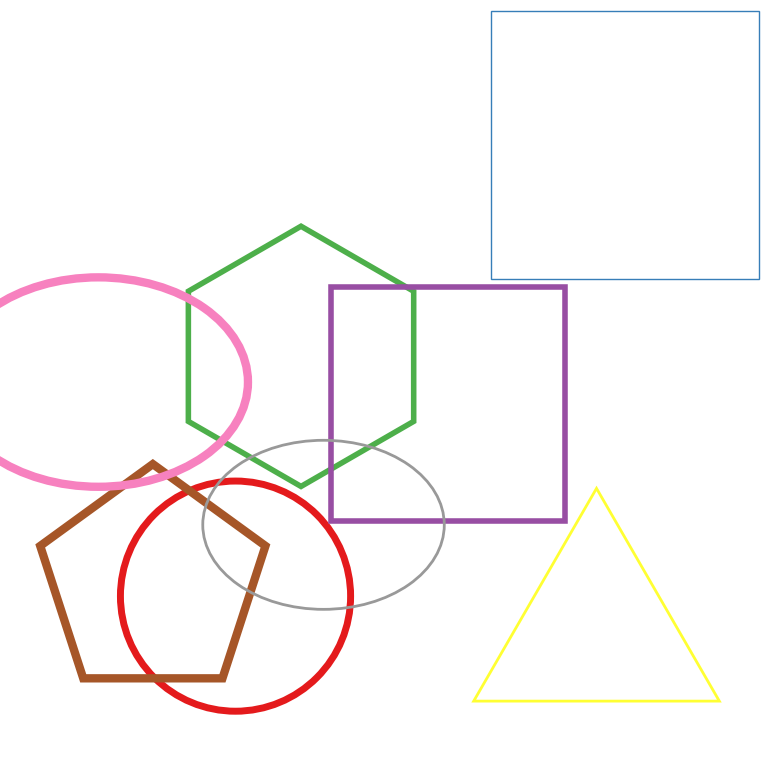[{"shape": "circle", "thickness": 2.5, "radius": 0.75, "center": [0.306, 0.226]}, {"shape": "square", "thickness": 0.5, "radius": 0.87, "center": [0.812, 0.812]}, {"shape": "hexagon", "thickness": 2, "radius": 0.84, "center": [0.391, 0.537]}, {"shape": "square", "thickness": 2, "radius": 0.76, "center": [0.582, 0.475]}, {"shape": "triangle", "thickness": 1, "radius": 0.92, "center": [0.775, 0.182]}, {"shape": "pentagon", "thickness": 3, "radius": 0.77, "center": [0.198, 0.243]}, {"shape": "oval", "thickness": 3, "radius": 0.97, "center": [0.128, 0.504]}, {"shape": "oval", "thickness": 1, "radius": 0.78, "center": [0.42, 0.318]}]